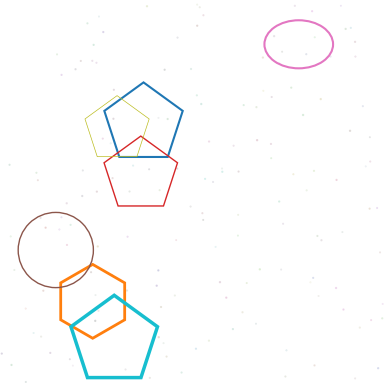[{"shape": "pentagon", "thickness": 1.5, "radius": 0.54, "center": [0.373, 0.679]}, {"shape": "hexagon", "thickness": 2, "radius": 0.48, "center": [0.241, 0.217]}, {"shape": "pentagon", "thickness": 1, "radius": 0.5, "center": [0.366, 0.546]}, {"shape": "circle", "thickness": 1, "radius": 0.49, "center": [0.145, 0.351]}, {"shape": "oval", "thickness": 1.5, "radius": 0.45, "center": [0.776, 0.885]}, {"shape": "pentagon", "thickness": 0.5, "radius": 0.44, "center": [0.304, 0.664]}, {"shape": "pentagon", "thickness": 2.5, "radius": 0.59, "center": [0.297, 0.115]}]